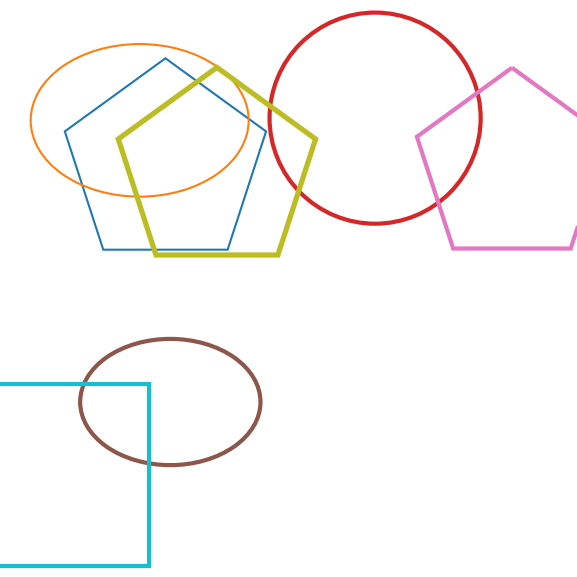[{"shape": "pentagon", "thickness": 1, "radius": 0.92, "center": [0.286, 0.715]}, {"shape": "oval", "thickness": 1, "radius": 0.94, "center": [0.242, 0.791]}, {"shape": "circle", "thickness": 2, "radius": 0.91, "center": [0.65, 0.795]}, {"shape": "oval", "thickness": 2, "radius": 0.78, "center": [0.295, 0.303]}, {"shape": "pentagon", "thickness": 2, "radius": 0.87, "center": [0.887, 0.709]}, {"shape": "pentagon", "thickness": 2.5, "radius": 0.9, "center": [0.376, 0.703]}, {"shape": "square", "thickness": 2, "radius": 0.79, "center": [0.1, 0.176]}]